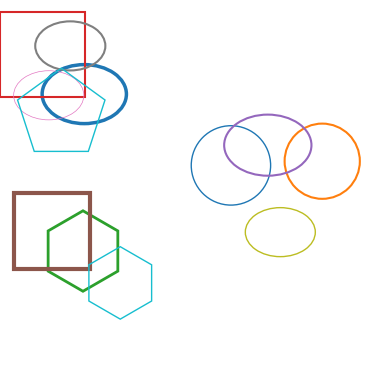[{"shape": "circle", "thickness": 1, "radius": 0.52, "center": [0.6, 0.57]}, {"shape": "oval", "thickness": 2.5, "radius": 0.55, "center": [0.219, 0.756]}, {"shape": "circle", "thickness": 1.5, "radius": 0.49, "center": [0.837, 0.581]}, {"shape": "hexagon", "thickness": 2, "radius": 0.52, "center": [0.216, 0.348]}, {"shape": "square", "thickness": 1.5, "radius": 0.55, "center": [0.11, 0.858]}, {"shape": "oval", "thickness": 1.5, "radius": 0.57, "center": [0.696, 0.623]}, {"shape": "square", "thickness": 3, "radius": 0.5, "center": [0.135, 0.399]}, {"shape": "oval", "thickness": 0.5, "radius": 0.46, "center": [0.127, 0.752]}, {"shape": "oval", "thickness": 1.5, "radius": 0.46, "center": [0.183, 0.881]}, {"shape": "oval", "thickness": 1, "radius": 0.45, "center": [0.728, 0.397]}, {"shape": "hexagon", "thickness": 1, "radius": 0.47, "center": [0.312, 0.265]}, {"shape": "pentagon", "thickness": 1, "radius": 0.6, "center": [0.159, 0.703]}]